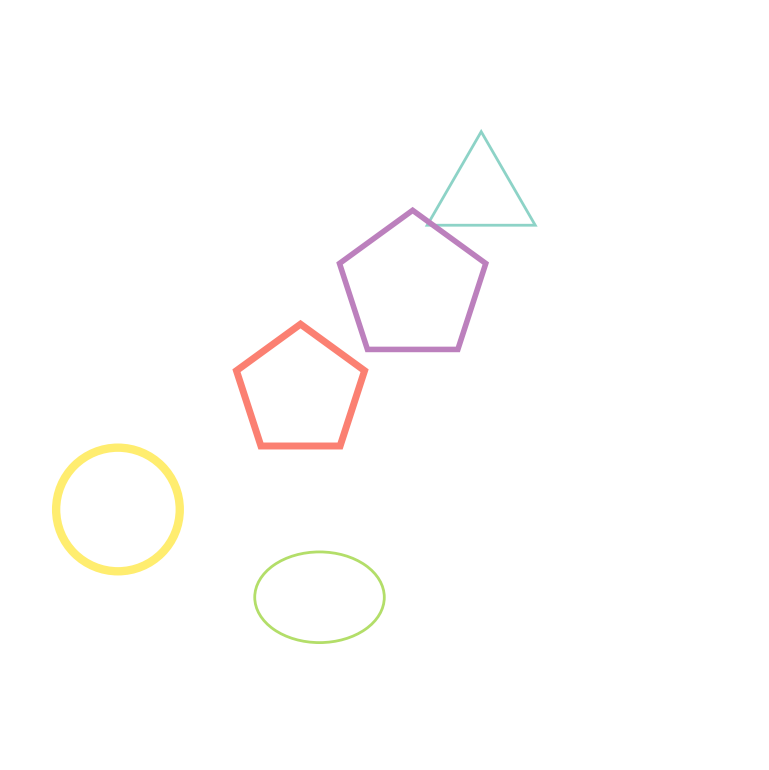[{"shape": "triangle", "thickness": 1, "radius": 0.4, "center": [0.625, 0.748]}, {"shape": "pentagon", "thickness": 2.5, "radius": 0.44, "center": [0.39, 0.492]}, {"shape": "oval", "thickness": 1, "radius": 0.42, "center": [0.415, 0.224]}, {"shape": "pentagon", "thickness": 2, "radius": 0.5, "center": [0.536, 0.627]}, {"shape": "circle", "thickness": 3, "radius": 0.4, "center": [0.153, 0.338]}]